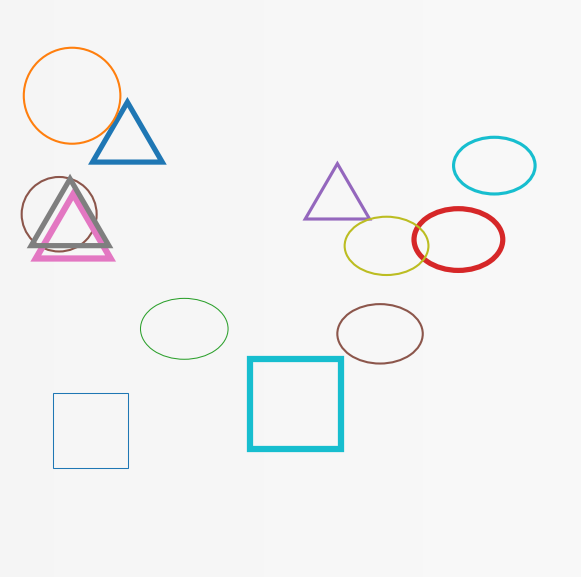[{"shape": "square", "thickness": 0.5, "radius": 0.32, "center": [0.156, 0.253]}, {"shape": "triangle", "thickness": 2.5, "radius": 0.35, "center": [0.219, 0.753]}, {"shape": "circle", "thickness": 1, "radius": 0.42, "center": [0.124, 0.833]}, {"shape": "oval", "thickness": 0.5, "radius": 0.38, "center": [0.317, 0.43]}, {"shape": "oval", "thickness": 2.5, "radius": 0.38, "center": [0.789, 0.584]}, {"shape": "triangle", "thickness": 1.5, "radius": 0.32, "center": [0.58, 0.652]}, {"shape": "circle", "thickness": 1, "radius": 0.32, "center": [0.102, 0.628]}, {"shape": "oval", "thickness": 1, "radius": 0.37, "center": [0.654, 0.421]}, {"shape": "triangle", "thickness": 3, "radius": 0.37, "center": [0.126, 0.589]}, {"shape": "triangle", "thickness": 2.5, "radius": 0.39, "center": [0.121, 0.612]}, {"shape": "oval", "thickness": 1, "radius": 0.36, "center": [0.665, 0.573]}, {"shape": "oval", "thickness": 1.5, "radius": 0.35, "center": [0.85, 0.712]}, {"shape": "square", "thickness": 3, "radius": 0.39, "center": [0.508, 0.3]}]